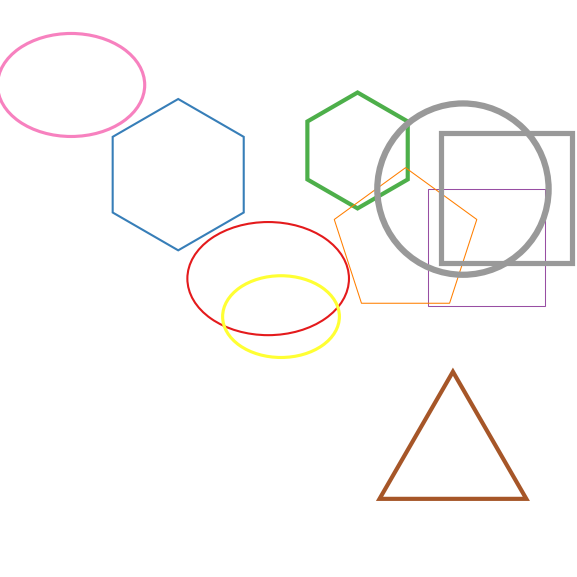[{"shape": "oval", "thickness": 1, "radius": 0.7, "center": [0.464, 0.517]}, {"shape": "hexagon", "thickness": 1, "radius": 0.66, "center": [0.309, 0.697]}, {"shape": "hexagon", "thickness": 2, "radius": 0.5, "center": [0.619, 0.739]}, {"shape": "square", "thickness": 0.5, "radius": 0.51, "center": [0.842, 0.57]}, {"shape": "pentagon", "thickness": 0.5, "radius": 0.65, "center": [0.702, 0.579]}, {"shape": "oval", "thickness": 1.5, "radius": 0.51, "center": [0.487, 0.451]}, {"shape": "triangle", "thickness": 2, "radius": 0.73, "center": [0.784, 0.209]}, {"shape": "oval", "thickness": 1.5, "radius": 0.64, "center": [0.123, 0.852]}, {"shape": "circle", "thickness": 3, "radius": 0.74, "center": [0.802, 0.672]}, {"shape": "square", "thickness": 2.5, "radius": 0.57, "center": [0.877, 0.656]}]